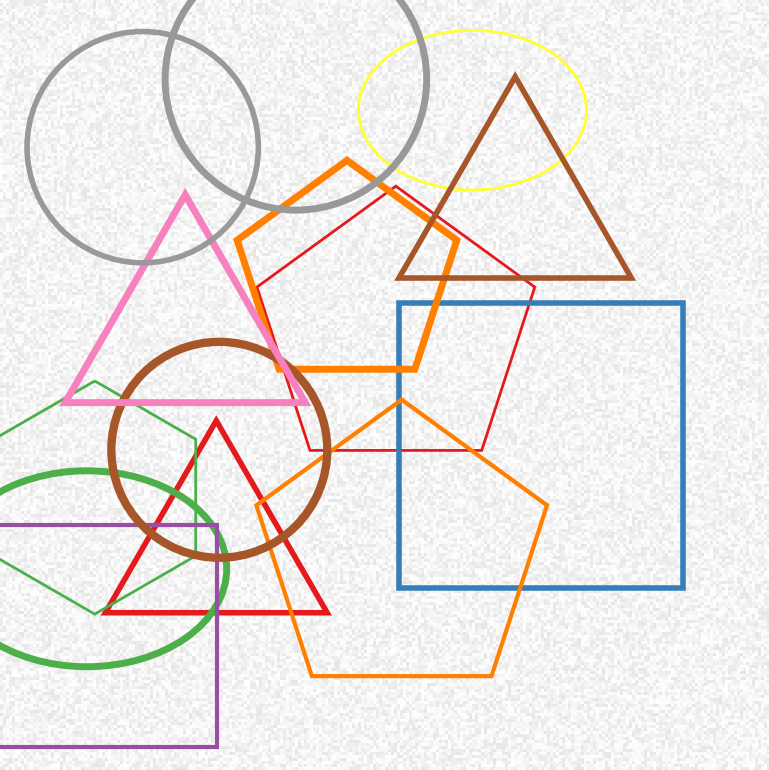[{"shape": "pentagon", "thickness": 1, "radius": 0.95, "center": [0.514, 0.569]}, {"shape": "triangle", "thickness": 2, "radius": 0.83, "center": [0.281, 0.287]}, {"shape": "square", "thickness": 2, "radius": 0.92, "center": [0.703, 0.421]}, {"shape": "hexagon", "thickness": 1, "radius": 0.76, "center": [0.123, 0.354]}, {"shape": "oval", "thickness": 2.5, "radius": 0.91, "center": [0.113, 0.261]}, {"shape": "square", "thickness": 1.5, "radius": 0.72, "center": [0.138, 0.174]}, {"shape": "pentagon", "thickness": 1.5, "radius": 0.99, "center": [0.522, 0.282]}, {"shape": "pentagon", "thickness": 2.5, "radius": 0.75, "center": [0.451, 0.642]}, {"shape": "oval", "thickness": 1, "radius": 0.74, "center": [0.614, 0.857]}, {"shape": "circle", "thickness": 3, "radius": 0.7, "center": [0.285, 0.416]}, {"shape": "triangle", "thickness": 2, "radius": 0.87, "center": [0.669, 0.726]}, {"shape": "triangle", "thickness": 2.5, "radius": 0.9, "center": [0.241, 0.567]}, {"shape": "circle", "thickness": 2, "radius": 0.75, "center": [0.185, 0.809]}, {"shape": "circle", "thickness": 2.5, "radius": 0.85, "center": [0.384, 0.897]}]